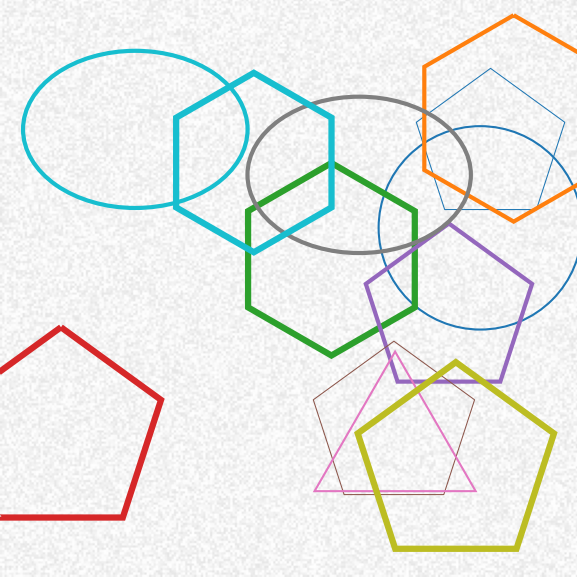[{"shape": "circle", "thickness": 1, "radius": 0.88, "center": [0.832, 0.605]}, {"shape": "pentagon", "thickness": 0.5, "radius": 0.68, "center": [0.849, 0.746]}, {"shape": "hexagon", "thickness": 2, "radius": 0.89, "center": [0.889, 0.794]}, {"shape": "hexagon", "thickness": 3, "radius": 0.83, "center": [0.574, 0.55]}, {"shape": "pentagon", "thickness": 3, "radius": 0.91, "center": [0.106, 0.25]}, {"shape": "pentagon", "thickness": 2, "radius": 0.76, "center": [0.777, 0.461]}, {"shape": "pentagon", "thickness": 0.5, "radius": 0.73, "center": [0.682, 0.261]}, {"shape": "triangle", "thickness": 1, "radius": 0.81, "center": [0.684, 0.229]}, {"shape": "oval", "thickness": 2, "radius": 0.97, "center": [0.622, 0.696]}, {"shape": "pentagon", "thickness": 3, "radius": 0.89, "center": [0.789, 0.193]}, {"shape": "oval", "thickness": 2, "radius": 0.97, "center": [0.234, 0.775]}, {"shape": "hexagon", "thickness": 3, "radius": 0.78, "center": [0.44, 0.718]}]